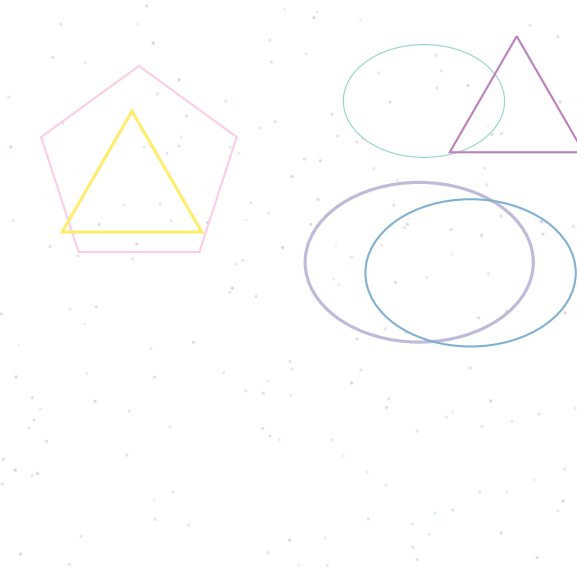[{"shape": "oval", "thickness": 0.5, "radius": 0.7, "center": [0.734, 0.824]}, {"shape": "oval", "thickness": 1.5, "radius": 0.99, "center": [0.726, 0.545]}, {"shape": "oval", "thickness": 1, "radius": 0.91, "center": [0.815, 0.527]}, {"shape": "pentagon", "thickness": 1, "radius": 0.89, "center": [0.241, 0.707]}, {"shape": "triangle", "thickness": 1, "radius": 0.67, "center": [0.895, 0.802]}, {"shape": "triangle", "thickness": 1.5, "radius": 0.7, "center": [0.229, 0.667]}]